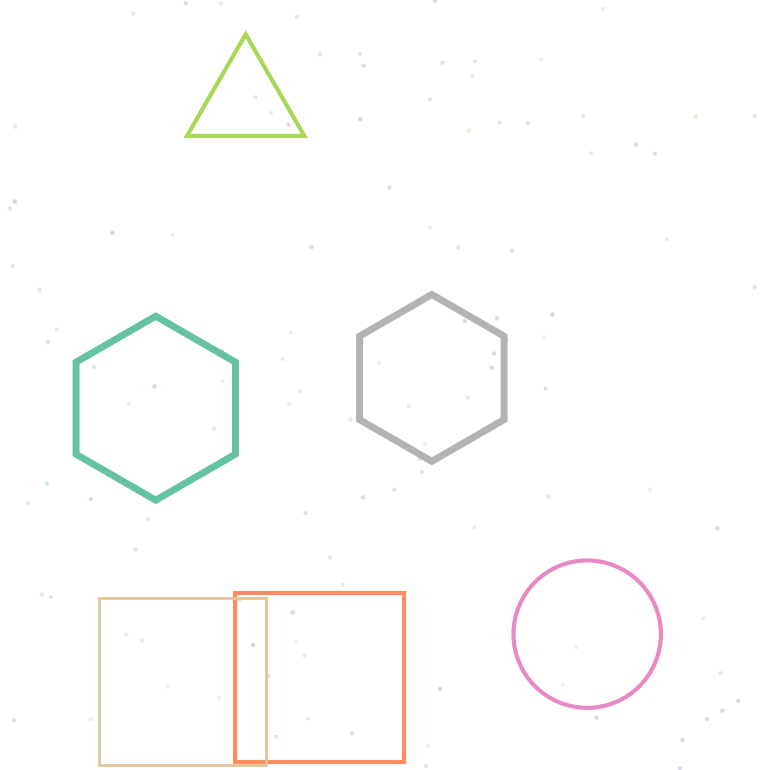[{"shape": "hexagon", "thickness": 2.5, "radius": 0.6, "center": [0.202, 0.47]}, {"shape": "square", "thickness": 1.5, "radius": 0.55, "center": [0.415, 0.12]}, {"shape": "circle", "thickness": 1.5, "radius": 0.48, "center": [0.763, 0.176]}, {"shape": "triangle", "thickness": 1.5, "radius": 0.44, "center": [0.319, 0.867]}, {"shape": "square", "thickness": 1, "radius": 0.54, "center": [0.237, 0.115]}, {"shape": "hexagon", "thickness": 2.5, "radius": 0.54, "center": [0.561, 0.509]}]